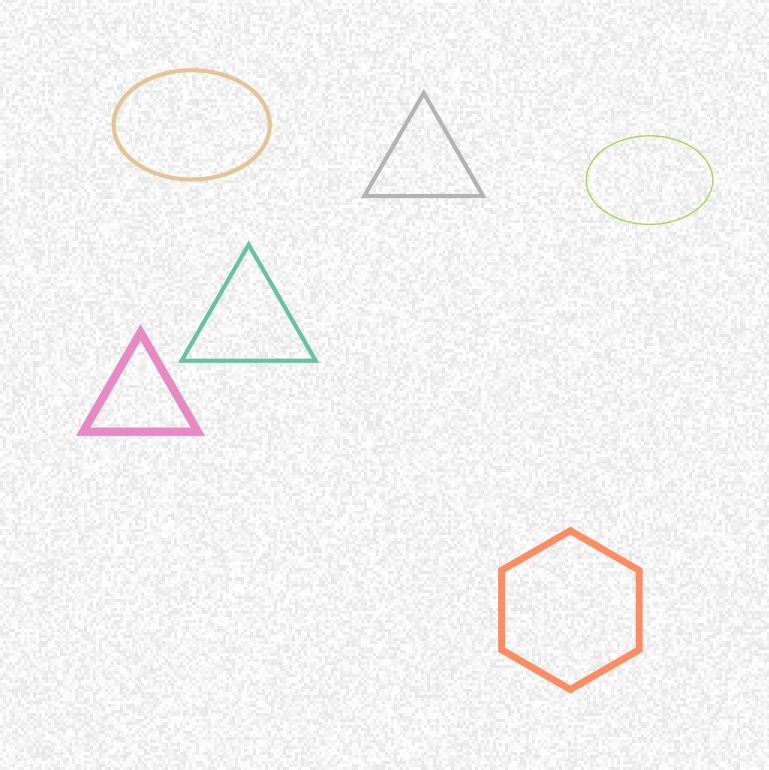[{"shape": "triangle", "thickness": 1.5, "radius": 0.5, "center": [0.323, 0.582]}, {"shape": "hexagon", "thickness": 2.5, "radius": 0.52, "center": [0.741, 0.208]}, {"shape": "triangle", "thickness": 3, "radius": 0.43, "center": [0.182, 0.482]}, {"shape": "oval", "thickness": 0.5, "radius": 0.41, "center": [0.844, 0.766]}, {"shape": "oval", "thickness": 1.5, "radius": 0.51, "center": [0.249, 0.838]}, {"shape": "triangle", "thickness": 1.5, "radius": 0.45, "center": [0.55, 0.79]}]